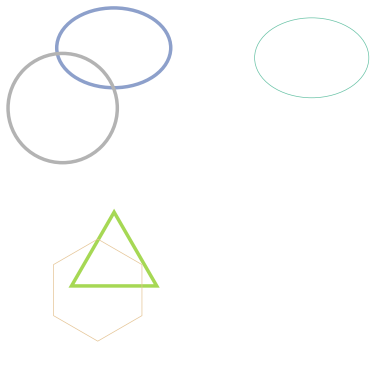[{"shape": "oval", "thickness": 0.5, "radius": 0.74, "center": [0.81, 0.85]}, {"shape": "oval", "thickness": 2.5, "radius": 0.74, "center": [0.295, 0.876]}, {"shape": "triangle", "thickness": 2.5, "radius": 0.64, "center": [0.296, 0.321]}, {"shape": "hexagon", "thickness": 0.5, "radius": 0.66, "center": [0.254, 0.246]}, {"shape": "circle", "thickness": 2.5, "radius": 0.71, "center": [0.163, 0.719]}]